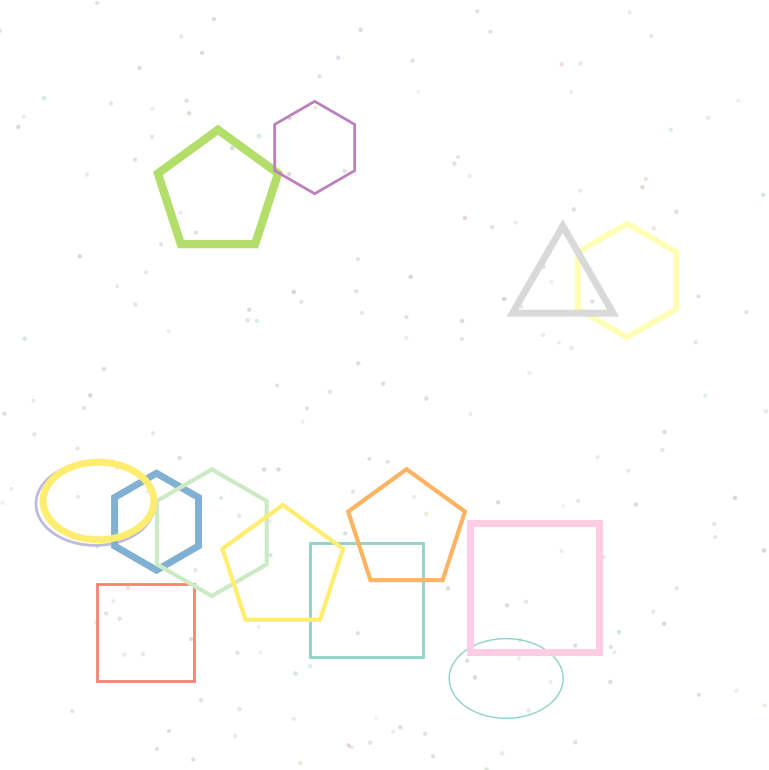[{"shape": "square", "thickness": 1, "radius": 0.37, "center": [0.476, 0.221]}, {"shape": "oval", "thickness": 0.5, "radius": 0.37, "center": [0.657, 0.119]}, {"shape": "hexagon", "thickness": 2, "radius": 0.37, "center": [0.814, 0.636]}, {"shape": "oval", "thickness": 1, "radius": 0.39, "center": [0.124, 0.346]}, {"shape": "square", "thickness": 1, "radius": 0.32, "center": [0.188, 0.178]}, {"shape": "hexagon", "thickness": 2.5, "radius": 0.31, "center": [0.203, 0.322]}, {"shape": "pentagon", "thickness": 1.5, "radius": 0.4, "center": [0.528, 0.311]}, {"shape": "pentagon", "thickness": 3, "radius": 0.41, "center": [0.283, 0.749]}, {"shape": "square", "thickness": 2.5, "radius": 0.42, "center": [0.694, 0.237]}, {"shape": "triangle", "thickness": 2.5, "radius": 0.38, "center": [0.731, 0.631]}, {"shape": "hexagon", "thickness": 1, "radius": 0.3, "center": [0.409, 0.808]}, {"shape": "hexagon", "thickness": 1.5, "radius": 0.41, "center": [0.275, 0.308]}, {"shape": "oval", "thickness": 2.5, "radius": 0.36, "center": [0.128, 0.349]}, {"shape": "pentagon", "thickness": 1.5, "radius": 0.41, "center": [0.367, 0.262]}]